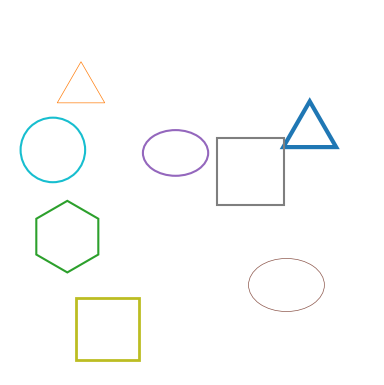[{"shape": "triangle", "thickness": 3, "radius": 0.4, "center": [0.804, 0.658]}, {"shape": "triangle", "thickness": 0.5, "radius": 0.36, "center": [0.21, 0.769]}, {"shape": "hexagon", "thickness": 1.5, "radius": 0.46, "center": [0.175, 0.385]}, {"shape": "oval", "thickness": 1.5, "radius": 0.42, "center": [0.456, 0.603]}, {"shape": "oval", "thickness": 0.5, "radius": 0.49, "center": [0.744, 0.26]}, {"shape": "square", "thickness": 1.5, "radius": 0.44, "center": [0.651, 0.554]}, {"shape": "square", "thickness": 2, "radius": 0.41, "center": [0.279, 0.145]}, {"shape": "circle", "thickness": 1.5, "radius": 0.42, "center": [0.137, 0.611]}]